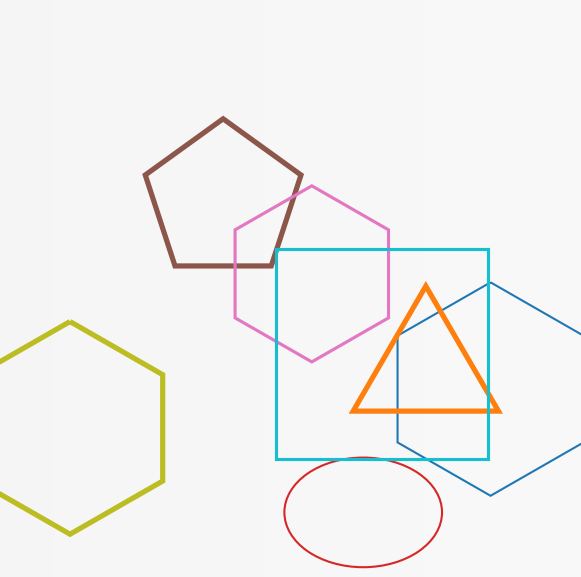[{"shape": "hexagon", "thickness": 1, "radius": 0.92, "center": [0.844, 0.325]}, {"shape": "triangle", "thickness": 2.5, "radius": 0.72, "center": [0.733, 0.359]}, {"shape": "oval", "thickness": 1, "radius": 0.68, "center": [0.625, 0.112]}, {"shape": "pentagon", "thickness": 2.5, "radius": 0.7, "center": [0.384, 0.653]}, {"shape": "hexagon", "thickness": 1.5, "radius": 0.76, "center": [0.536, 0.525]}, {"shape": "hexagon", "thickness": 2.5, "radius": 0.92, "center": [0.12, 0.258]}, {"shape": "square", "thickness": 1.5, "radius": 0.91, "center": [0.657, 0.386]}]